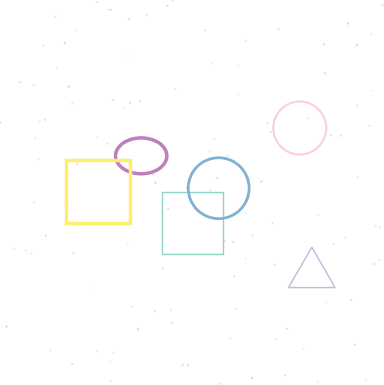[{"shape": "square", "thickness": 1, "radius": 0.4, "center": [0.5, 0.421]}, {"shape": "triangle", "thickness": 1, "radius": 0.35, "center": [0.81, 0.288]}, {"shape": "circle", "thickness": 2, "radius": 0.4, "center": [0.568, 0.511]}, {"shape": "circle", "thickness": 1.5, "radius": 0.34, "center": [0.779, 0.667]}, {"shape": "oval", "thickness": 2.5, "radius": 0.33, "center": [0.367, 0.595]}, {"shape": "square", "thickness": 2.5, "radius": 0.41, "center": [0.255, 0.503]}]